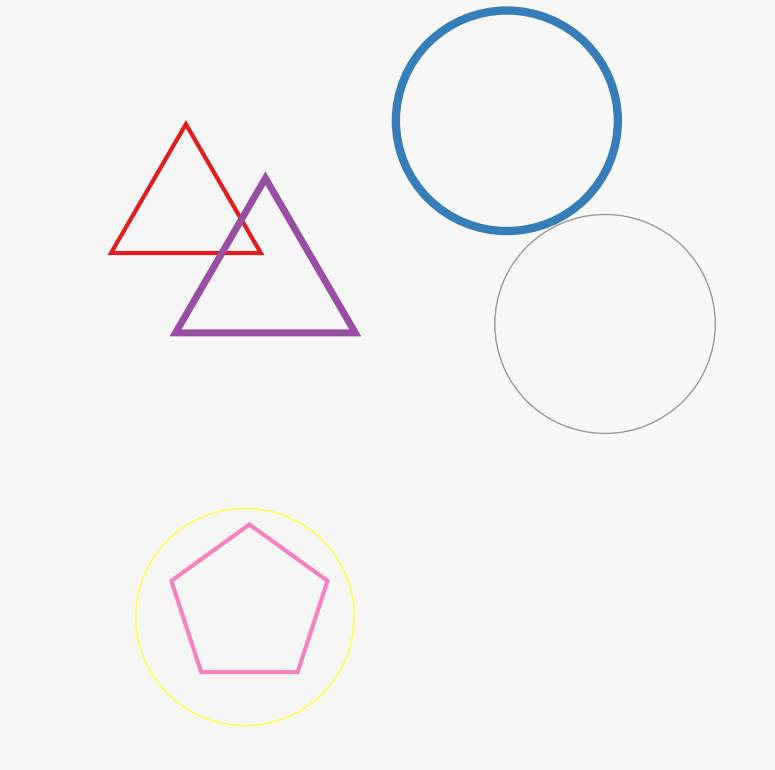[{"shape": "triangle", "thickness": 1.5, "radius": 0.56, "center": [0.24, 0.727]}, {"shape": "circle", "thickness": 3, "radius": 0.72, "center": [0.654, 0.843]}, {"shape": "triangle", "thickness": 2.5, "radius": 0.67, "center": [0.342, 0.635]}, {"shape": "circle", "thickness": 0.5, "radius": 0.71, "center": [0.316, 0.199]}, {"shape": "pentagon", "thickness": 1.5, "radius": 0.53, "center": [0.322, 0.213]}, {"shape": "circle", "thickness": 0.5, "radius": 0.71, "center": [0.781, 0.579]}]